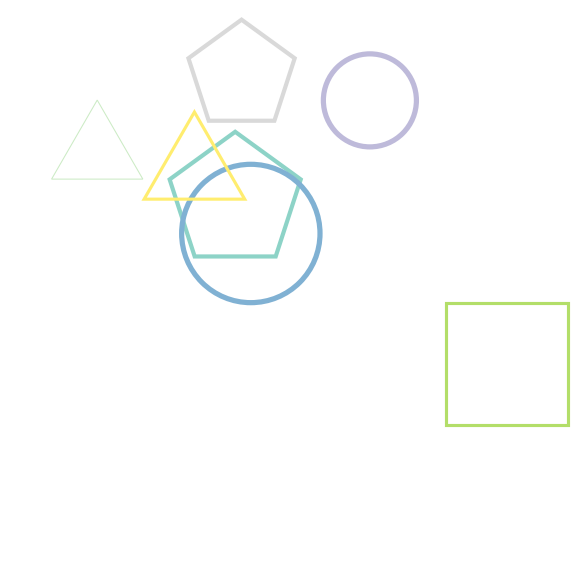[{"shape": "pentagon", "thickness": 2, "radius": 0.6, "center": [0.407, 0.652]}, {"shape": "circle", "thickness": 2.5, "radius": 0.4, "center": [0.641, 0.825]}, {"shape": "circle", "thickness": 2.5, "radius": 0.6, "center": [0.434, 0.595]}, {"shape": "square", "thickness": 1.5, "radius": 0.53, "center": [0.878, 0.369]}, {"shape": "pentagon", "thickness": 2, "radius": 0.48, "center": [0.418, 0.868]}, {"shape": "triangle", "thickness": 0.5, "radius": 0.46, "center": [0.168, 0.735]}, {"shape": "triangle", "thickness": 1.5, "radius": 0.5, "center": [0.337, 0.705]}]